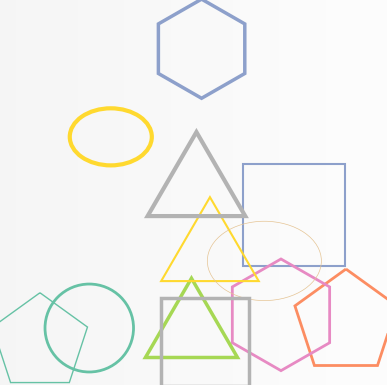[{"shape": "circle", "thickness": 2, "radius": 0.57, "center": [0.23, 0.148]}, {"shape": "pentagon", "thickness": 1, "radius": 0.64, "center": [0.103, 0.111]}, {"shape": "pentagon", "thickness": 2, "radius": 0.69, "center": [0.893, 0.163]}, {"shape": "hexagon", "thickness": 2.5, "radius": 0.64, "center": [0.52, 0.874]}, {"shape": "square", "thickness": 1.5, "radius": 0.66, "center": [0.758, 0.441]}, {"shape": "hexagon", "thickness": 2, "radius": 0.73, "center": [0.725, 0.182]}, {"shape": "triangle", "thickness": 2.5, "radius": 0.69, "center": [0.494, 0.14]}, {"shape": "oval", "thickness": 3, "radius": 0.53, "center": [0.286, 0.645]}, {"shape": "triangle", "thickness": 1.5, "radius": 0.73, "center": [0.542, 0.343]}, {"shape": "oval", "thickness": 0.5, "radius": 0.74, "center": [0.682, 0.322]}, {"shape": "square", "thickness": 2.5, "radius": 0.57, "center": [0.53, 0.112]}, {"shape": "triangle", "thickness": 3, "radius": 0.73, "center": [0.507, 0.512]}]